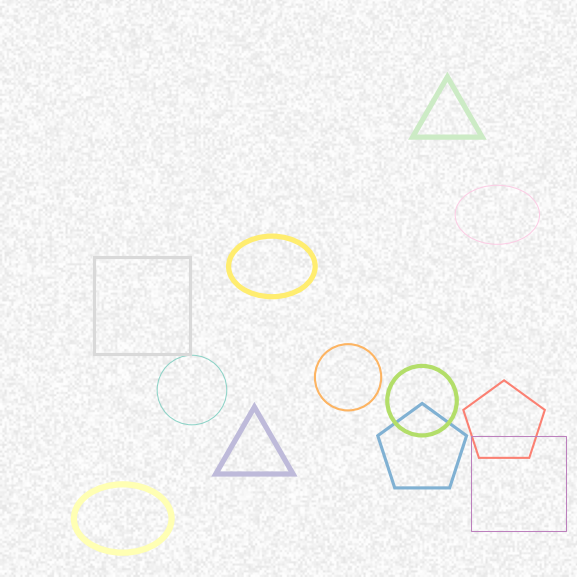[{"shape": "circle", "thickness": 0.5, "radius": 0.3, "center": [0.332, 0.324]}, {"shape": "oval", "thickness": 3, "radius": 0.42, "center": [0.213, 0.101]}, {"shape": "triangle", "thickness": 2.5, "radius": 0.39, "center": [0.441, 0.217]}, {"shape": "pentagon", "thickness": 1, "radius": 0.37, "center": [0.873, 0.266]}, {"shape": "pentagon", "thickness": 1.5, "radius": 0.4, "center": [0.731, 0.22]}, {"shape": "circle", "thickness": 1, "radius": 0.29, "center": [0.603, 0.346]}, {"shape": "circle", "thickness": 2, "radius": 0.3, "center": [0.731, 0.305]}, {"shape": "oval", "thickness": 0.5, "radius": 0.37, "center": [0.861, 0.627]}, {"shape": "square", "thickness": 1.5, "radius": 0.42, "center": [0.246, 0.47]}, {"shape": "square", "thickness": 0.5, "radius": 0.41, "center": [0.899, 0.162]}, {"shape": "triangle", "thickness": 2.5, "radius": 0.35, "center": [0.775, 0.796]}, {"shape": "oval", "thickness": 2.5, "radius": 0.37, "center": [0.471, 0.538]}]